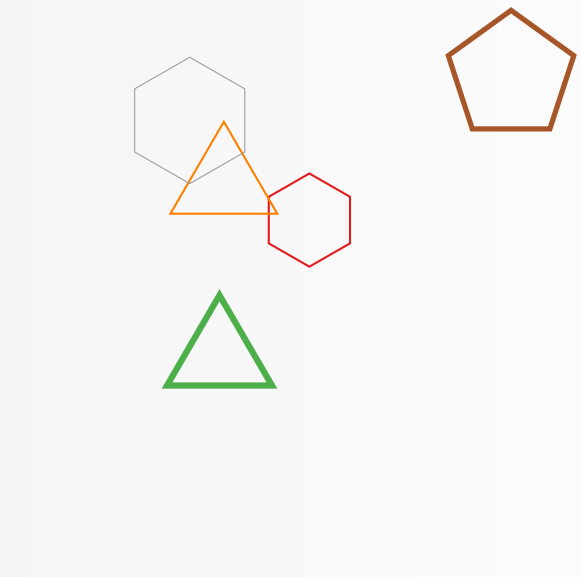[{"shape": "hexagon", "thickness": 1, "radius": 0.4, "center": [0.532, 0.618]}, {"shape": "triangle", "thickness": 3, "radius": 0.52, "center": [0.378, 0.384]}, {"shape": "triangle", "thickness": 1, "radius": 0.53, "center": [0.385, 0.682]}, {"shape": "pentagon", "thickness": 2.5, "radius": 0.57, "center": [0.879, 0.868]}, {"shape": "hexagon", "thickness": 0.5, "radius": 0.55, "center": [0.326, 0.791]}]